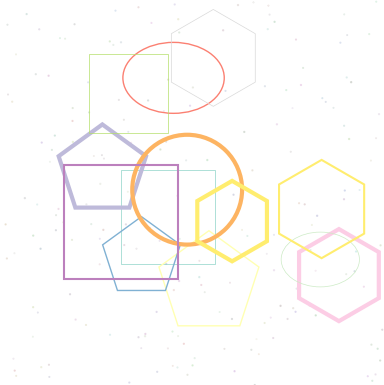[{"shape": "square", "thickness": 0.5, "radius": 0.61, "center": [0.437, 0.436]}, {"shape": "pentagon", "thickness": 1, "radius": 0.68, "center": [0.543, 0.264]}, {"shape": "pentagon", "thickness": 3, "radius": 0.6, "center": [0.266, 0.557]}, {"shape": "oval", "thickness": 1, "radius": 0.66, "center": [0.451, 0.798]}, {"shape": "pentagon", "thickness": 1, "radius": 0.53, "center": [0.367, 0.331]}, {"shape": "circle", "thickness": 3, "radius": 0.71, "center": [0.486, 0.507]}, {"shape": "square", "thickness": 0.5, "radius": 0.51, "center": [0.335, 0.758]}, {"shape": "hexagon", "thickness": 3, "radius": 0.6, "center": [0.88, 0.285]}, {"shape": "hexagon", "thickness": 0.5, "radius": 0.63, "center": [0.554, 0.85]}, {"shape": "square", "thickness": 1.5, "radius": 0.74, "center": [0.314, 0.423]}, {"shape": "oval", "thickness": 0.5, "radius": 0.51, "center": [0.832, 0.326]}, {"shape": "hexagon", "thickness": 1.5, "radius": 0.64, "center": [0.835, 0.457]}, {"shape": "hexagon", "thickness": 3, "radius": 0.52, "center": [0.603, 0.426]}]